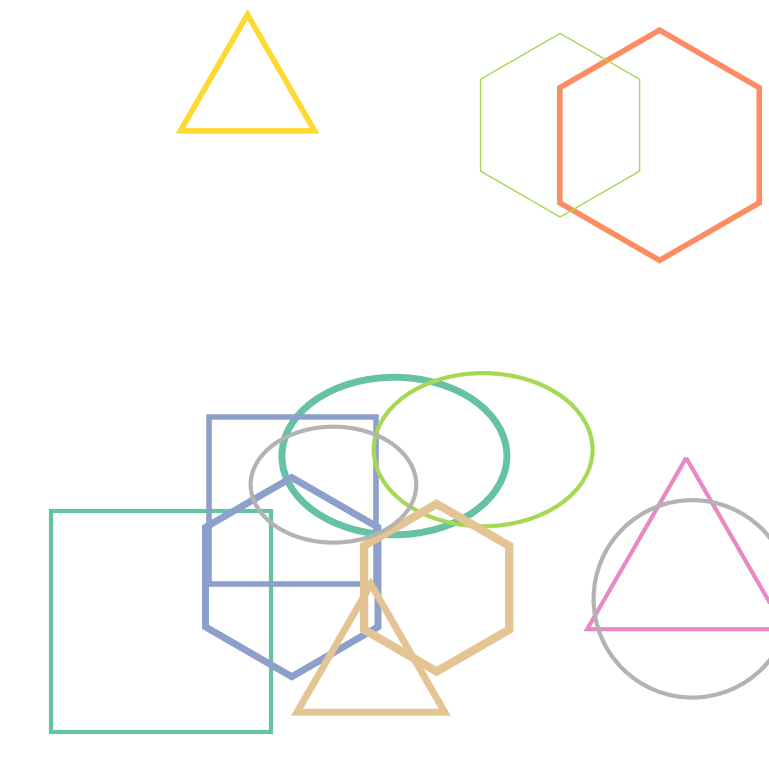[{"shape": "oval", "thickness": 2.5, "radius": 0.73, "center": [0.512, 0.408]}, {"shape": "square", "thickness": 1.5, "radius": 0.72, "center": [0.209, 0.193]}, {"shape": "hexagon", "thickness": 2, "radius": 0.75, "center": [0.857, 0.811]}, {"shape": "square", "thickness": 2, "radius": 0.54, "center": [0.38, 0.35]}, {"shape": "hexagon", "thickness": 2.5, "radius": 0.65, "center": [0.379, 0.251]}, {"shape": "triangle", "thickness": 1.5, "radius": 0.74, "center": [0.891, 0.257]}, {"shape": "hexagon", "thickness": 0.5, "radius": 0.6, "center": [0.727, 0.837]}, {"shape": "oval", "thickness": 1.5, "radius": 0.71, "center": [0.627, 0.416]}, {"shape": "triangle", "thickness": 2, "radius": 0.5, "center": [0.321, 0.88]}, {"shape": "triangle", "thickness": 2.5, "radius": 0.55, "center": [0.482, 0.13]}, {"shape": "hexagon", "thickness": 3, "radius": 0.54, "center": [0.567, 0.237]}, {"shape": "circle", "thickness": 1.5, "radius": 0.64, "center": [0.899, 0.222]}, {"shape": "oval", "thickness": 1.5, "radius": 0.54, "center": [0.433, 0.371]}]